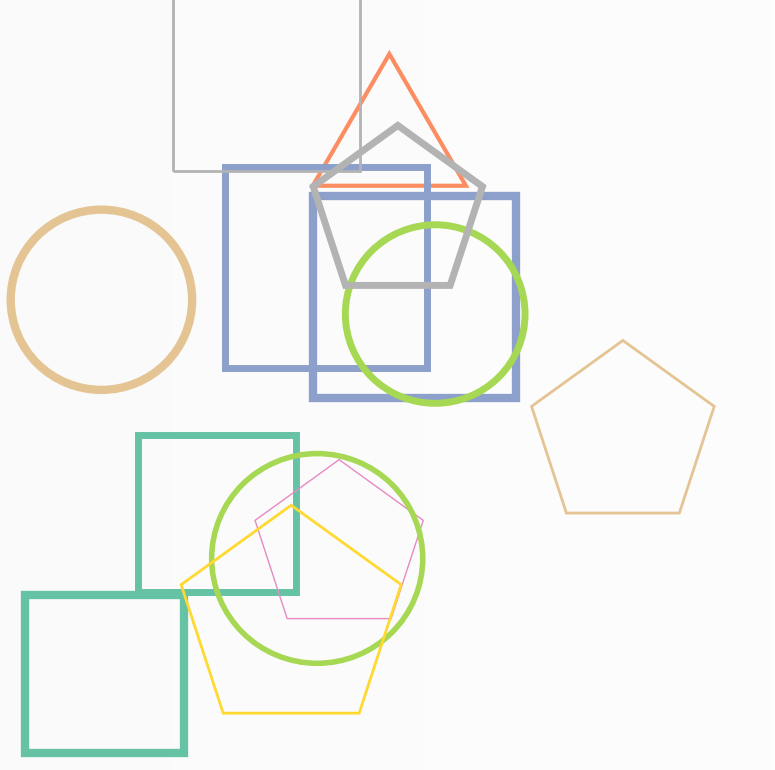[{"shape": "square", "thickness": 2.5, "radius": 0.51, "center": [0.28, 0.333]}, {"shape": "square", "thickness": 3, "radius": 0.51, "center": [0.135, 0.124]}, {"shape": "triangle", "thickness": 1.5, "radius": 0.57, "center": [0.502, 0.816]}, {"shape": "square", "thickness": 3, "radius": 0.65, "center": [0.535, 0.614]}, {"shape": "square", "thickness": 2.5, "radius": 0.65, "center": [0.421, 0.652]}, {"shape": "pentagon", "thickness": 0.5, "radius": 0.57, "center": [0.438, 0.289]}, {"shape": "circle", "thickness": 2, "radius": 0.68, "center": [0.409, 0.275]}, {"shape": "circle", "thickness": 2.5, "radius": 0.58, "center": [0.562, 0.592]}, {"shape": "pentagon", "thickness": 1, "radius": 0.75, "center": [0.376, 0.195]}, {"shape": "pentagon", "thickness": 1, "radius": 0.62, "center": [0.804, 0.434]}, {"shape": "circle", "thickness": 3, "radius": 0.59, "center": [0.131, 0.611]}, {"shape": "pentagon", "thickness": 2.5, "radius": 0.57, "center": [0.513, 0.722]}, {"shape": "square", "thickness": 1, "radius": 0.61, "center": [0.344, 0.899]}]